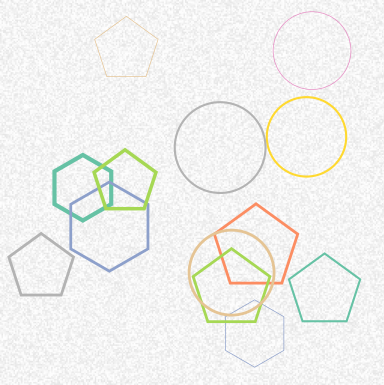[{"shape": "hexagon", "thickness": 3, "radius": 0.43, "center": [0.215, 0.512]}, {"shape": "pentagon", "thickness": 1.5, "radius": 0.49, "center": [0.843, 0.244]}, {"shape": "pentagon", "thickness": 2, "radius": 0.57, "center": [0.665, 0.357]}, {"shape": "hexagon", "thickness": 0.5, "radius": 0.44, "center": [0.661, 0.134]}, {"shape": "hexagon", "thickness": 2, "radius": 0.58, "center": [0.284, 0.411]}, {"shape": "circle", "thickness": 0.5, "radius": 0.51, "center": [0.81, 0.869]}, {"shape": "pentagon", "thickness": 2.5, "radius": 0.42, "center": [0.325, 0.526]}, {"shape": "pentagon", "thickness": 2, "radius": 0.52, "center": [0.601, 0.249]}, {"shape": "circle", "thickness": 1.5, "radius": 0.52, "center": [0.796, 0.645]}, {"shape": "pentagon", "thickness": 0.5, "radius": 0.43, "center": [0.328, 0.871]}, {"shape": "circle", "thickness": 2, "radius": 0.55, "center": [0.602, 0.292]}, {"shape": "circle", "thickness": 1.5, "radius": 0.59, "center": [0.572, 0.617]}, {"shape": "pentagon", "thickness": 2, "radius": 0.44, "center": [0.107, 0.305]}]